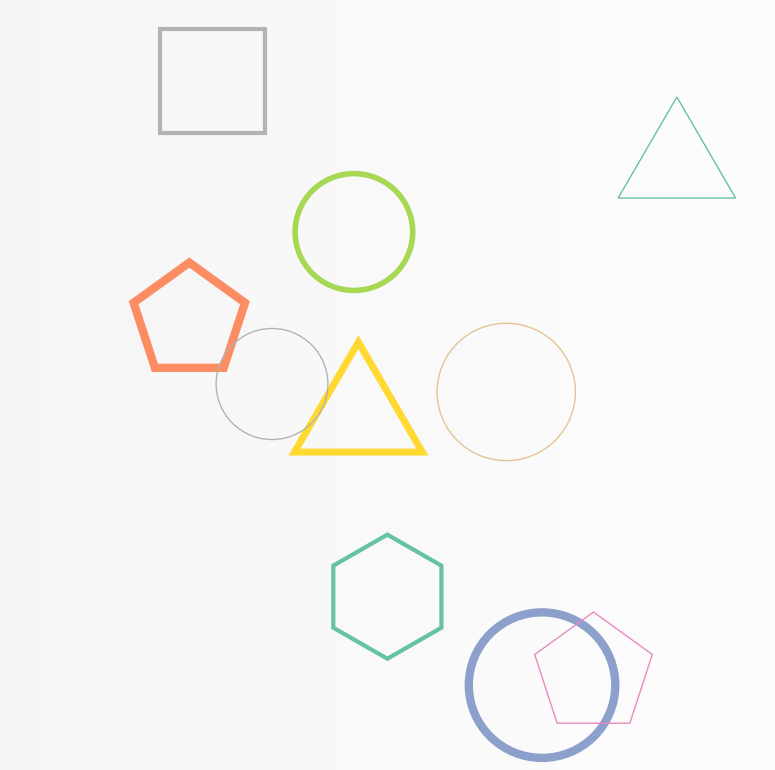[{"shape": "triangle", "thickness": 0.5, "radius": 0.44, "center": [0.873, 0.787]}, {"shape": "hexagon", "thickness": 1.5, "radius": 0.4, "center": [0.5, 0.225]}, {"shape": "pentagon", "thickness": 3, "radius": 0.38, "center": [0.244, 0.583]}, {"shape": "circle", "thickness": 3, "radius": 0.47, "center": [0.699, 0.11]}, {"shape": "pentagon", "thickness": 0.5, "radius": 0.4, "center": [0.766, 0.125]}, {"shape": "circle", "thickness": 2, "radius": 0.38, "center": [0.457, 0.699]}, {"shape": "triangle", "thickness": 2.5, "radius": 0.48, "center": [0.462, 0.46]}, {"shape": "circle", "thickness": 0.5, "radius": 0.45, "center": [0.653, 0.491]}, {"shape": "circle", "thickness": 0.5, "radius": 0.36, "center": [0.351, 0.501]}, {"shape": "square", "thickness": 1.5, "radius": 0.34, "center": [0.274, 0.895]}]